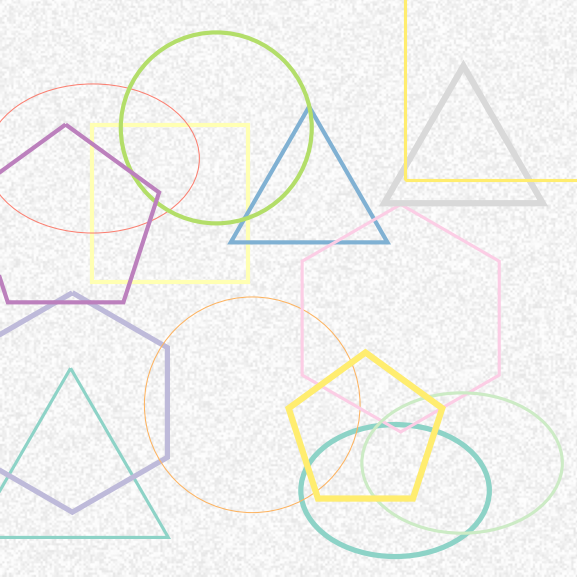[{"shape": "triangle", "thickness": 1.5, "radius": 0.98, "center": [0.122, 0.166]}, {"shape": "oval", "thickness": 2.5, "radius": 0.82, "center": [0.684, 0.15]}, {"shape": "square", "thickness": 2, "radius": 0.68, "center": [0.294, 0.647]}, {"shape": "hexagon", "thickness": 2.5, "radius": 0.95, "center": [0.125, 0.302]}, {"shape": "oval", "thickness": 0.5, "radius": 0.92, "center": [0.161, 0.725]}, {"shape": "triangle", "thickness": 2, "radius": 0.78, "center": [0.535, 0.658]}, {"shape": "circle", "thickness": 0.5, "radius": 0.93, "center": [0.437, 0.298]}, {"shape": "circle", "thickness": 2, "radius": 0.83, "center": [0.374, 0.778]}, {"shape": "hexagon", "thickness": 1.5, "radius": 0.99, "center": [0.694, 0.448]}, {"shape": "triangle", "thickness": 3, "radius": 0.79, "center": [0.802, 0.726]}, {"shape": "pentagon", "thickness": 2, "radius": 0.85, "center": [0.114, 0.613]}, {"shape": "oval", "thickness": 1.5, "radius": 0.87, "center": [0.8, 0.197]}, {"shape": "square", "thickness": 1.5, "radius": 0.96, "center": [0.894, 0.88]}, {"shape": "pentagon", "thickness": 3, "radius": 0.7, "center": [0.633, 0.249]}]